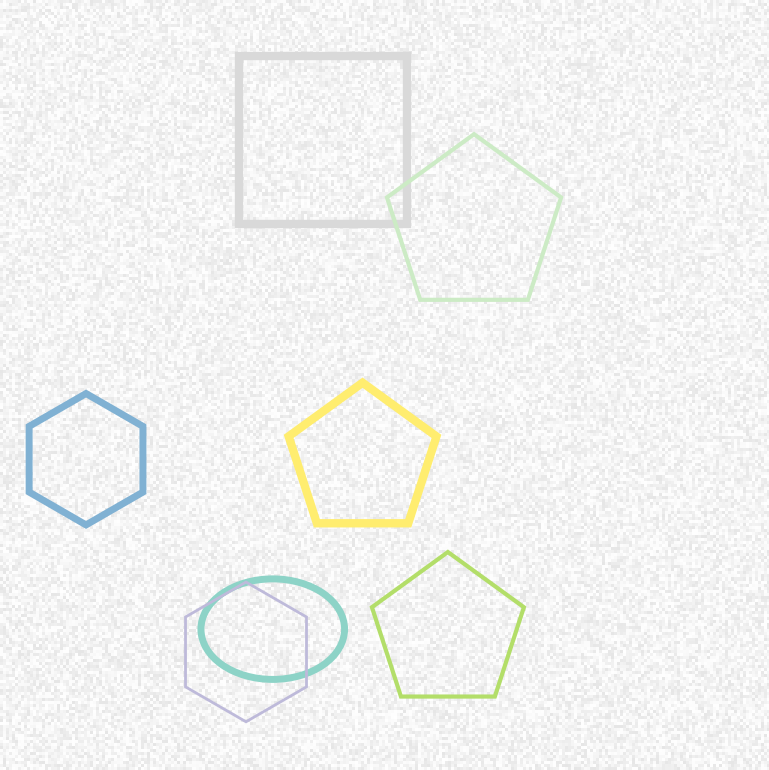[{"shape": "oval", "thickness": 2.5, "radius": 0.47, "center": [0.354, 0.183]}, {"shape": "hexagon", "thickness": 1, "radius": 0.45, "center": [0.319, 0.153]}, {"shape": "hexagon", "thickness": 2.5, "radius": 0.43, "center": [0.112, 0.404]}, {"shape": "pentagon", "thickness": 1.5, "radius": 0.52, "center": [0.582, 0.179]}, {"shape": "square", "thickness": 3, "radius": 0.55, "center": [0.42, 0.818]}, {"shape": "pentagon", "thickness": 1.5, "radius": 0.59, "center": [0.616, 0.707]}, {"shape": "pentagon", "thickness": 3, "radius": 0.5, "center": [0.471, 0.402]}]